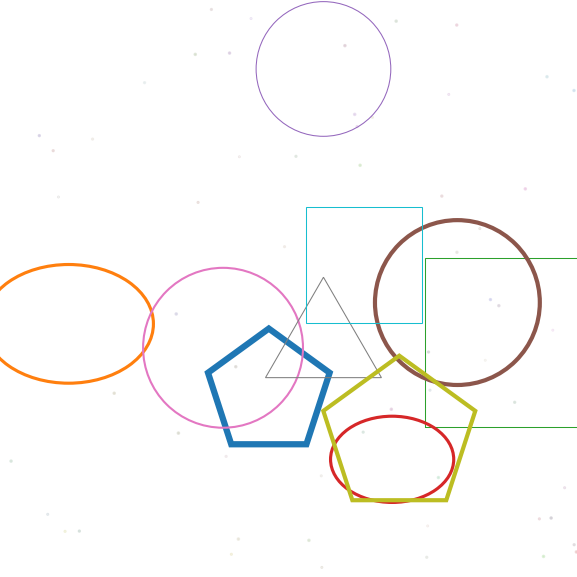[{"shape": "pentagon", "thickness": 3, "radius": 0.55, "center": [0.465, 0.319]}, {"shape": "oval", "thickness": 1.5, "radius": 0.73, "center": [0.119, 0.438]}, {"shape": "square", "thickness": 0.5, "radius": 0.73, "center": [0.881, 0.406]}, {"shape": "oval", "thickness": 1.5, "radius": 0.53, "center": [0.679, 0.204]}, {"shape": "circle", "thickness": 0.5, "radius": 0.58, "center": [0.56, 0.88]}, {"shape": "circle", "thickness": 2, "radius": 0.71, "center": [0.792, 0.475]}, {"shape": "circle", "thickness": 1, "radius": 0.69, "center": [0.386, 0.397]}, {"shape": "triangle", "thickness": 0.5, "radius": 0.58, "center": [0.56, 0.403]}, {"shape": "pentagon", "thickness": 2, "radius": 0.69, "center": [0.691, 0.245]}, {"shape": "square", "thickness": 0.5, "radius": 0.5, "center": [0.63, 0.54]}]